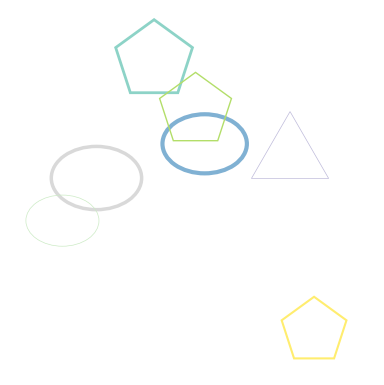[{"shape": "pentagon", "thickness": 2, "radius": 0.52, "center": [0.4, 0.844]}, {"shape": "triangle", "thickness": 0.5, "radius": 0.58, "center": [0.753, 0.594]}, {"shape": "oval", "thickness": 3, "radius": 0.55, "center": [0.532, 0.626]}, {"shape": "pentagon", "thickness": 1, "radius": 0.49, "center": [0.508, 0.714]}, {"shape": "oval", "thickness": 2.5, "radius": 0.59, "center": [0.251, 0.538]}, {"shape": "oval", "thickness": 0.5, "radius": 0.47, "center": [0.162, 0.427]}, {"shape": "pentagon", "thickness": 1.5, "radius": 0.44, "center": [0.816, 0.141]}]